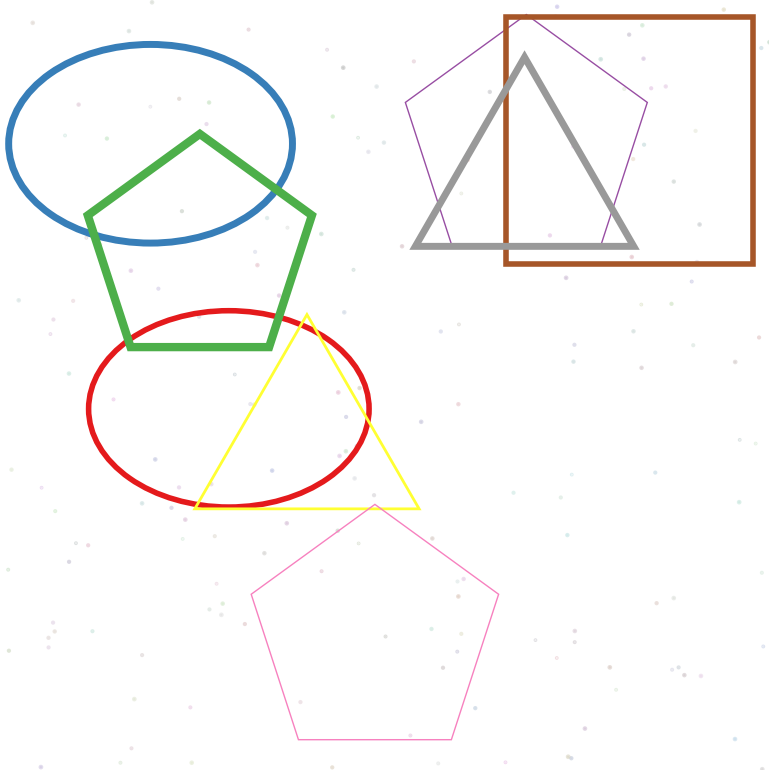[{"shape": "oval", "thickness": 2, "radius": 0.91, "center": [0.297, 0.469]}, {"shape": "oval", "thickness": 2.5, "radius": 0.92, "center": [0.196, 0.813]}, {"shape": "pentagon", "thickness": 3, "radius": 0.77, "center": [0.26, 0.673]}, {"shape": "pentagon", "thickness": 0.5, "radius": 0.83, "center": [0.684, 0.816]}, {"shape": "triangle", "thickness": 1, "radius": 0.84, "center": [0.399, 0.423]}, {"shape": "square", "thickness": 2, "radius": 0.8, "center": [0.817, 0.817]}, {"shape": "pentagon", "thickness": 0.5, "radius": 0.84, "center": [0.487, 0.176]}, {"shape": "triangle", "thickness": 2.5, "radius": 0.82, "center": [0.681, 0.762]}]